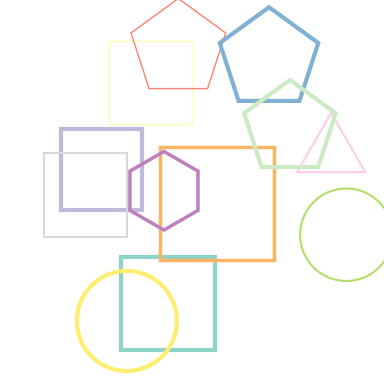[{"shape": "square", "thickness": 3, "radius": 0.61, "center": [0.436, 0.212]}, {"shape": "square", "thickness": 1, "radius": 0.54, "center": [0.392, 0.785]}, {"shape": "square", "thickness": 3, "radius": 0.52, "center": [0.263, 0.56]}, {"shape": "pentagon", "thickness": 1, "radius": 0.65, "center": [0.463, 0.874]}, {"shape": "pentagon", "thickness": 3, "radius": 0.67, "center": [0.699, 0.847]}, {"shape": "square", "thickness": 2.5, "radius": 0.74, "center": [0.563, 0.472]}, {"shape": "circle", "thickness": 1.5, "radius": 0.6, "center": [0.9, 0.39]}, {"shape": "triangle", "thickness": 1.5, "radius": 0.51, "center": [0.86, 0.604]}, {"shape": "square", "thickness": 1.5, "radius": 0.54, "center": [0.222, 0.493]}, {"shape": "hexagon", "thickness": 2.5, "radius": 0.51, "center": [0.426, 0.505]}, {"shape": "pentagon", "thickness": 3, "radius": 0.63, "center": [0.753, 0.667]}, {"shape": "circle", "thickness": 3, "radius": 0.65, "center": [0.33, 0.166]}]